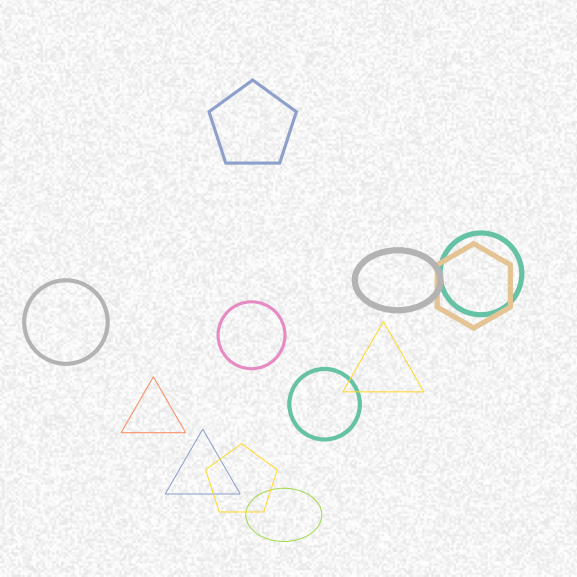[{"shape": "circle", "thickness": 2.5, "radius": 0.35, "center": [0.833, 0.525]}, {"shape": "circle", "thickness": 2, "radius": 0.31, "center": [0.562, 0.299]}, {"shape": "triangle", "thickness": 0.5, "radius": 0.32, "center": [0.266, 0.282]}, {"shape": "pentagon", "thickness": 1.5, "radius": 0.4, "center": [0.438, 0.781]}, {"shape": "triangle", "thickness": 0.5, "radius": 0.37, "center": [0.351, 0.181]}, {"shape": "circle", "thickness": 1.5, "radius": 0.29, "center": [0.436, 0.419]}, {"shape": "oval", "thickness": 0.5, "radius": 0.33, "center": [0.491, 0.108]}, {"shape": "triangle", "thickness": 0.5, "radius": 0.41, "center": [0.664, 0.361]}, {"shape": "pentagon", "thickness": 0.5, "radius": 0.33, "center": [0.418, 0.166]}, {"shape": "hexagon", "thickness": 2.5, "radius": 0.37, "center": [0.82, 0.504]}, {"shape": "oval", "thickness": 3, "radius": 0.37, "center": [0.689, 0.514]}, {"shape": "circle", "thickness": 2, "radius": 0.36, "center": [0.114, 0.441]}]